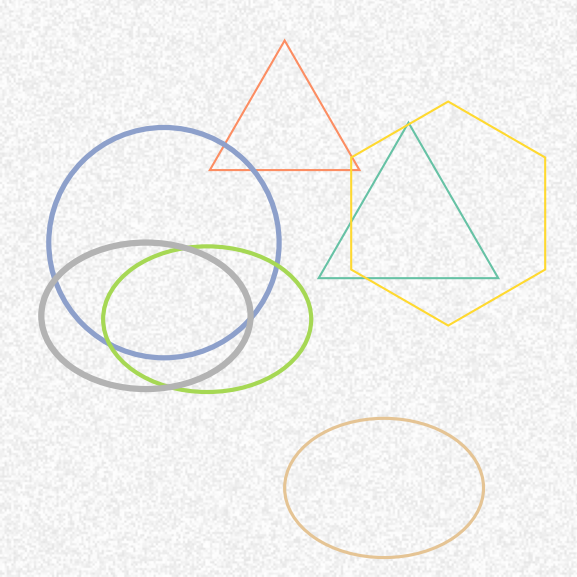[{"shape": "triangle", "thickness": 1, "radius": 0.9, "center": [0.707, 0.607]}, {"shape": "triangle", "thickness": 1, "radius": 0.75, "center": [0.493, 0.779]}, {"shape": "circle", "thickness": 2.5, "radius": 1.0, "center": [0.284, 0.579]}, {"shape": "oval", "thickness": 2, "radius": 0.9, "center": [0.359, 0.446]}, {"shape": "hexagon", "thickness": 1, "radius": 0.97, "center": [0.776, 0.629]}, {"shape": "oval", "thickness": 1.5, "radius": 0.86, "center": [0.665, 0.154]}, {"shape": "oval", "thickness": 3, "radius": 0.91, "center": [0.253, 0.452]}]